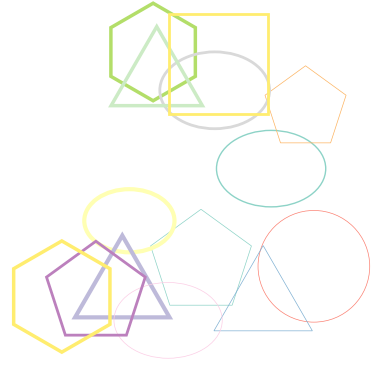[{"shape": "pentagon", "thickness": 0.5, "radius": 0.69, "center": [0.522, 0.319]}, {"shape": "oval", "thickness": 1, "radius": 0.71, "center": [0.704, 0.562]}, {"shape": "oval", "thickness": 3, "radius": 0.59, "center": [0.336, 0.427]}, {"shape": "triangle", "thickness": 3, "radius": 0.71, "center": [0.318, 0.247]}, {"shape": "circle", "thickness": 0.5, "radius": 0.73, "center": [0.815, 0.308]}, {"shape": "triangle", "thickness": 0.5, "radius": 0.74, "center": [0.684, 0.215]}, {"shape": "pentagon", "thickness": 0.5, "radius": 0.55, "center": [0.794, 0.718]}, {"shape": "hexagon", "thickness": 2.5, "radius": 0.63, "center": [0.398, 0.865]}, {"shape": "oval", "thickness": 0.5, "radius": 0.7, "center": [0.437, 0.168]}, {"shape": "oval", "thickness": 2, "radius": 0.71, "center": [0.558, 0.765]}, {"shape": "pentagon", "thickness": 2, "radius": 0.67, "center": [0.249, 0.239]}, {"shape": "triangle", "thickness": 2.5, "radius": 0.68, "center": [0.407, 0.794]}, {"shape": "square", "thickness": 2, "radius": 0.65, "center": [0.567, 0.834]}, {"shape": "hexagon", "thickness": 2.5, "radius": 0.72, "center": [0.161, 0.23]}]